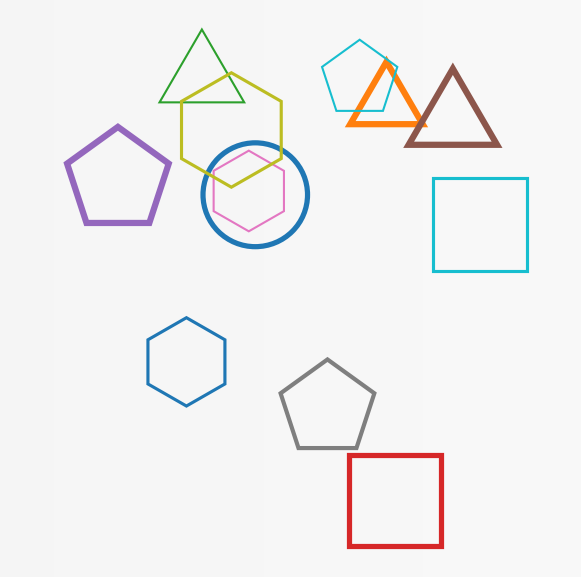[{"shape": "hexagon", "thickness": 1.5, "radius": 0.38, "center": [0.321, 0.373]}, {"shape": "circle", "thickness": 2.5, "radius": 0.45, "center": [0.439, 0.662]}, {"shape": "triangle", "thickness": 3, "radius": 0.36, "center": [0.665, 0.82]}, {"shape": "triangle", "thickness": 1, "radius": 0.42, "center": [0.347, 0.864]}, {"shape": "square", "thickness": 2.5, "radius": 0.4, "center": [0.68, 0.133]}, {"shape": "pentagon", "thickness": 3, "radius": 0.46, "center": [0.203, 0.687]}, {"shape": "triangle", "thickness": 3, "radius": 0.44, "center": [0.779, 0.792]}, {"shape": "hexagon", "thickness": 1, "radius": 0.35, "center": [0.428, 0.668]}, {"shape": "pentagon", "thickness": 2, "radius": 0.42, "center": [0.563, 0.292]}, {"shape": "hexagon", "thickness": 1.5, "radius": 0.5, "center": [0.398, 0.774]}, {"shape": "pentagon", "thickness": 1, "radius": 0.34, "center": [0.619, 0.862]}, {"shape": "square", "thickness": 1.5, "radius": 0.41, "center": [0.826, 0.61]}]